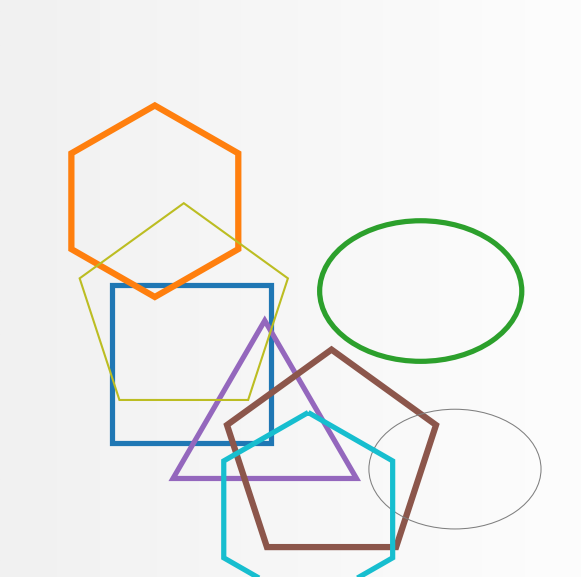[{"shape": "square", "thickness": 2.5, "radius": 0.69, "center": [0.33, 0.369]}, {"shape": "hexagon", "thickness": 3, "radius": 0.83, "center": [0.266, 0.651]}, {"shape": "oval", "thickness": 2.5, "radius": 0.87, "center": [0.724, 0.495]}, {"shape": "triangle", "thickness": 2.5, "radius": 0.91, "center": [0.455, 0.262]}, {"shape": "pentagon", "thickness": 3, "radius": 0.95, "center": [0.57, 0.205]}, {"shape": "oval", "thickness": 0.5, "radius": 0.74, "center": [0.783, 0.187]}, {"shape": "pentagon", "thickness": 1, "radius": 0.94, "center": [0.316, 0.459]}, {"shape": "hexagon", "thickness": 2.5, "radius": 0.84, "center": [0.53, 0.117]}]